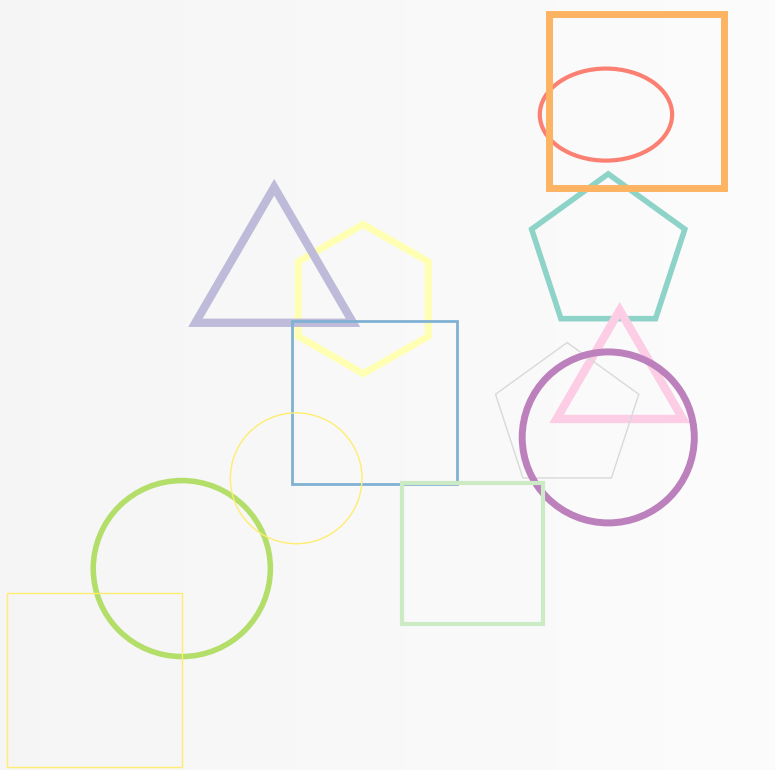[{"shape": "pentagon", "thickness": 2, "radius": 0.52, "center": [0.785, 0.67]}, {"shape": "hexagon", "thickness": 2.5, "radius": 0.48, "center": [0.469, 0.612]}, {"shape": "triangle", "thickness": 3, "radius": 0.59, "center": [0.354, 0.639]}, {"shape": "oval", "thickness": 1.5, "radius": 0.43, "center": [0.782, 0.851]}, {"shape": "square", "thickness": 1, "radius": 0.53, "center": [0.483, 0.477]}, {"shape": "square", "thickness": 2.5, "radius": 0.56, "center": [0.822, 0.869]}, {"shape": "circle", "thickness": 2, "radius": 0.57, "center": [0.235, 0.262]}, {"shape": "triangle", "thickness": 3, "radius": 0.47, "center": [0.8, 0.503]}, {"shape": "pentagon", "thickness": 0.5, "radius": 0.49, "center": [0.732, 0.458]}, {"shape": "circle", "thickness": 2.5, "radius": 0.56, "center": [0.785, 0.432]}, {"shape": "square", "thickness": 1.5, "radius": 0.46, "center": [0.609, 0.281]}, {"shape": "square", "thickness": 0.5, "radius": 0.57, "center": [0.122, 0.117]}, {"shape": "circle", "thickness": 0.5, "radius": 0.42, "center": [0.382, 0.379]}]